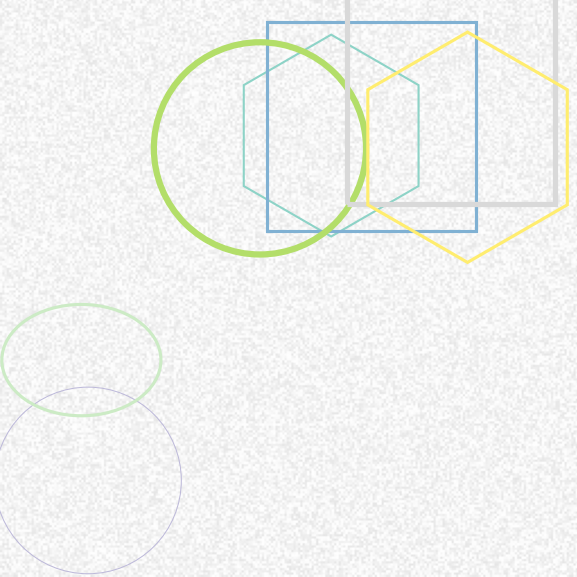[{"shape": "hexagon", "thickness": 1, "radius": 0.87, "center": [0.573, 0.764]}, {"shape": "circle", "thickness": 0.5, "radius": 0.81, "center": [0.152, 0.167]}, {"shape": "square", "thickness": 1.5, "radius": 0.91, "center": [0.643, 0.78]}, {"shape": "circle", "thickness": 3, "radius": 0.92, "center": [0.45, 0.742]}, {"shape": "square", "thickness": 2.5, "radius": 0.9, "center": [0.781, 0.827]}, {"shape": "oval", "thickness": 1.5, "radius": 0.69, "center": [0.141, 0.376]}, {"shape": "hexagon", "thickness": 1.5, "radius": 1.0, "center": [0.81, 0.744]}]